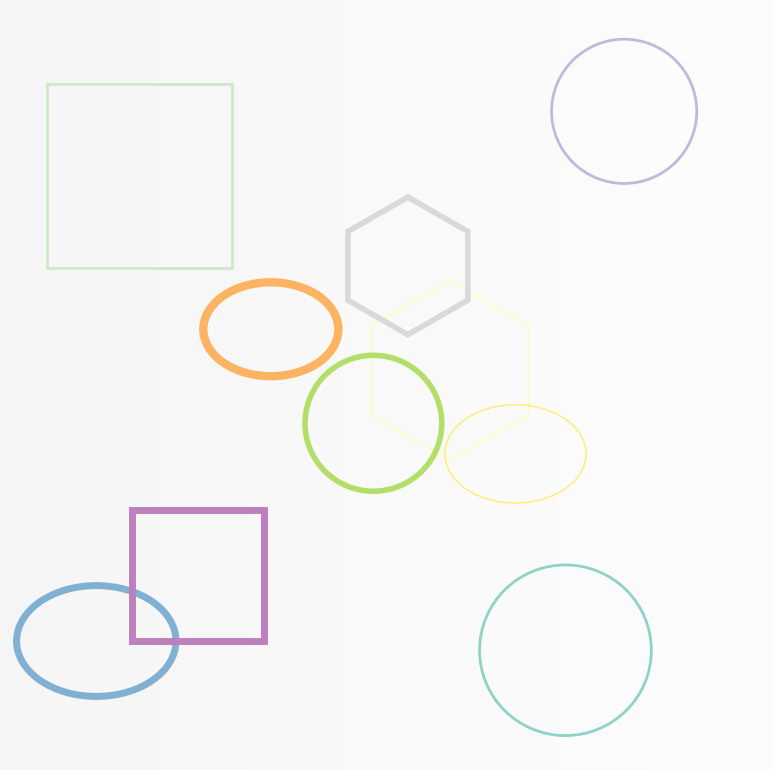[{"shape": "circle", "thickness": 1, "radius": 0.55, "center": [0.73, 0.156]}, {"shape": "hexagon", "thickness": 0.5, "radius": 0.58, "center": [0.581, 0.519]}, {"shape": "circle", "thickness": 1, "radius": 0.47, "center": [0.805, 0.855]}, {"shape": "oval", "thickness": 2.5, "radius": 0.51, "center": [0.124, 0.168]}, {"shape": "oval", "thickness": 3, "radius": 0.44, "center": [0.349, 0.572]}, {"shape": "circle", "thickness": 2, "radius": 0.44, "center": [0.482, 0.45]}, {"shape": "hexagon", "thickness": 2, "radius": 0.45, "center": [0.526, 0.655]}, {"shape": "square", "thickness": 2.5, "radius": 0.43, "center": [0.256, 0.252]}, {"shape": "square", "thickness": 1, "radius": 0.6, "center": [0.18, 0.771]}, {"shape": "oval", "thickness": 0.5, "radius": 0.46, "center": [0.665, 0.411]}]